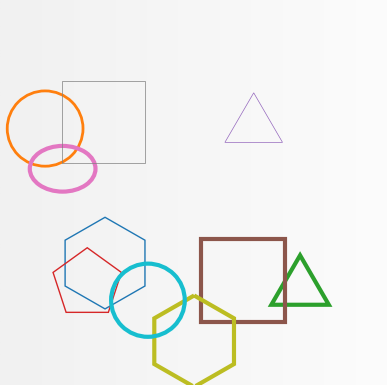[{"shape": "hexagon", "thickness": 1, "radius": 0.59, "center": [0.271, 0.317]}, {"shape": "circle", "thickness": 2, "radius": 0.49, "center": [0.116, 0.666]}, {"shape": "triangle", "thickness": 3, "radius": 0.43, "center": [0.774, 0.251]}, {"shape": "pentagon", "thickness": 1, "radius": 0.46, "center": [0.225, 0.264]}, {"shape": "triangle", "thickness": 0.5, "radius": 0.43, "center": [0.655, 0.673]}, {"shape": "square", "thickness": 3, "radius": 0.54, "center": [0.626, 0.272]}, {"shape": "oval", "thickness": 3, "radius": 0.42, "center": [0.162, 0.562]}, {"shape": "square", "thickness": 0.5, "radius": 0.53, "center": [0.267, 0.683]}, {"shape": "hexagon", "thickness": 3, "radius": 0.59, "center": [0.501, 0.114]}, {"shape": "circle", "thickness": 3, "radius": 0.48, "center": [0.382, 0.22]}]